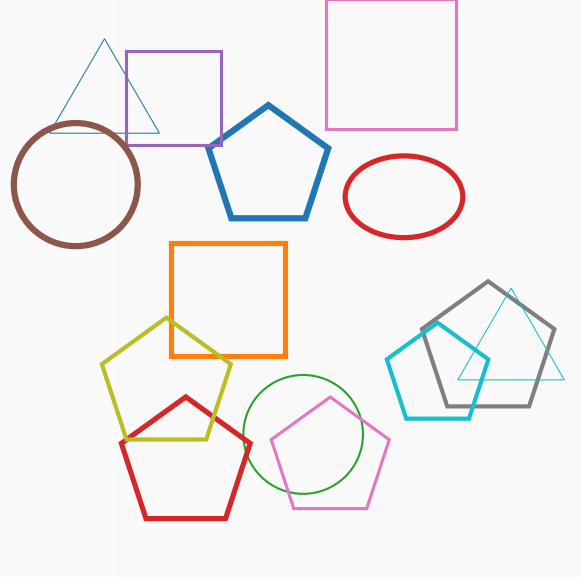[{"shape": "triangle", "thickness": 0.5, "radius": 0.55, "center": [0.18, 0.823]}, {"shape": "pentagon", "thickness": 3, "radius": 0.54, "center": [0.462, 0.709]}, {"shape": "square", "thickness": 2.5, "radius": 0.49, "center": [0.392, 0.48]}, {"shape": "circle", "thickness": 1, "radius": 0.51, "center": [0.522, 0.247]}, {"shape": "pentagon", "thickness": 2.5, "radius": 0.58, "center": [0.32, 0.195]}, {"shape": "oval", "thickness": 2.5, "radius": 0.51, "center": [0.695, 0.658]}, {"shape": "square", "thickness": 1.5, "radius": 0.41, "center": [0.299, 0.829]}, {"shape": "circle", "thickness": 3, "radius": 0.53, "center": [0.13, 0.679]}, {"shape": "square", "thickness": 1.5, "radius": 0.56, "center": [0.673, 0.888]}, {"shape": "pentagon", "thickness": 1.5, "radius": 0.53, "center": [0.568, 0.205]}, {"shape": "pentagon", "thickness": 2, "radius": 0.6, "center": [0.84, 0.392]}, {"shape": "pentagon", "thickness": 2, "radius": 0.58, "center": [0.286, 0.332]}, {"shape": "pentagon", "thickness": 2, "radius": 0.46, "center": [0.753, 0.348]}, {"shape": "triangle", "thickness": 0.5, "radius": 0.53, "center": [0.879, 0.394]}]